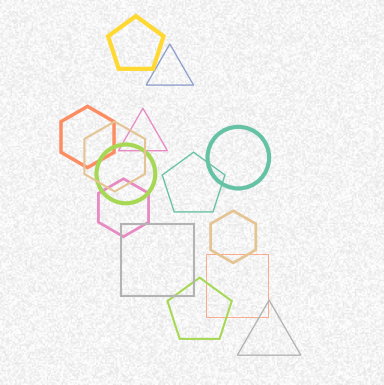[{"shape": "circle", "thickness": 3, "radius": 0.4, "center": [0.619, 0.591]}, {"shape": "pentagon", "thickness": 1, "radius": 0.43, "center": [0.503, 0.519]}, {"shape": "hexagon", "thickness": 2.5, "radius": 0.4, "center": [0.227, 0.644]}, {"shape": "square", "thickness": 0.5, "radius": 0.41, "center": [0.615, 0.258]}, {"shape": "triangle", "thickness": 1, "radius": 0.36, "center": [0.441, 0.815]}, {"shape": "triangle", "thickness": 1, "radius": 0.37, "center": [0.371, 0.645]}, {"shape": "hexagon", "thickness": 2, "radius": 0.38, "center": [0.321, 0.461]}, {"shape": "circle", "thickness": 3, "radius": 0.38, "center": [0.327, 0.548]}, {"shape": "pentagon", "thickness": 1.5, "radius": 0.44, "center": [0.518, 0.191]}, {"shape": "pentagon", "thickness": 3, "radius": 0.38, "center": [0.353, 0.882]}, {"shape": "hexagon", "thickness": 1.5, "radius": 0.45, "center": [0.298, 0.593]}, {"shape": "hexagon", "thickness": 2, "radius": 0.34, "center": [0.606, 0.385]}, {"shape": "square", "thickness": 1.5, "radius": 0.47, "center": [0.408, 0.325]}, {"shape": "triangle", "thickness": 1, "radius": 0.48, "center": [0.699, 0.125]}]